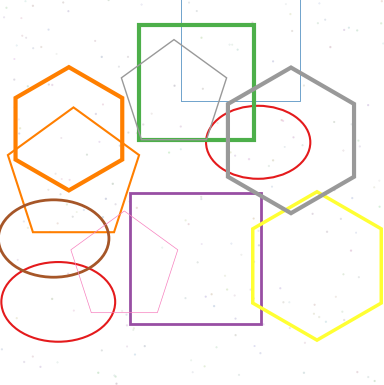[{"shape": "oval", "thickness": 1.5, "radius": 0.74, "center": [0.151, 0.216]}, {"shape": "oval", "thickness": 1.5, "radius": 0.68, "center": [0.671, 0.63]}, {"shape": "square", "thickness": 0.5, "radius": 0.77, "center": [0.625, 0.893]}, {"shape": "square", "thickness": 3, "radius": 0.74, "center": [0.51, 0.785]}, {"shape": "square", "thickness": 2, "radius": 0.85, "center": [0.508, 0.328]}, {"shape": "pentagon", "thickness": 1.5, "radius": 0.9, "center": [0.191, 0.542]}, {"shape": "hexagon", "thickness": 3, "radius": 0.8, "center": [0.179, 0.666]}, {"shape": "hexagon", "thickness": 2.5, "radius": 0.96, "center": [0.823, 0.309]}, {"shape": "oval", "thickness": 2, "radius": 0.72, "center": [0.139, 0.38]}, {"shape": "pentagon", "thickness": 0.5, "radius": 0.73, "center": [0.323, 0.306]}, {"shape": "hexagon", "thickness": 3, "radius": 0.95, "center": [0.756, 0.635]}, {"shape": "pentagon", "thickness": 1, "radius": 0.72, "center": [0.452, 0.753]}]